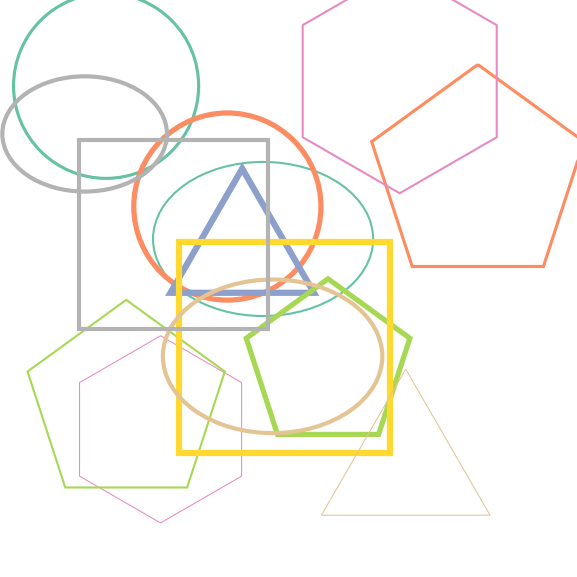[{"shape": "oval", "thickness": 1, "radius": 0.95, "center": [0.456, 0.585]}, {"shape": "circle", "thickness": 1.5, "radius": 0.8, "center": [0.184, 0.851]}, {"shape": "pentagon", "thickness": 1.5, "radius": 0.97, "center": [0.827, 0.694]}, {"shape": "circle", "thickness": 2.5, "radius": 0.81, "center": [0.394, 0.641]}, {"shape": "triangle", "thickness": 3, "radius": 0.72, "center": [0.419, 0.564]}, {"shape": "hexagon", "thickness": 0.5, "radius": 0.81, "center": [0.278, 0.256]}, {"shape": "hexagon", "thickness": 1, "radius": 0.97, "center": [0.692, 0.859]}, {"shape": "pentagon", "thickness": 2.5, "radius": 0.74, "center": [0.568, 0.367]}, {"shape": "pentagon", "thickness": 1, "radius": 0.9, "center": [0.219, 0.3]}, {"shape": "square", "thickness": 3, "radius": 0.91, "center": [0.492, 0.398]}, {"shape": "triangle", "thickness": 0.5, "radius": 0.84, "center": [0.703, 0.191]}, {"shape": "oval", "thickness": 2, "radius": 0.95, "center": [0.472, 0.382]}, {"shape": "oval", "thickness": 2, "radius": 0.71, "center": [0.147, 0.767]}, {"shape": "square", "thickness": 2, "radius": 0.82, "center": [0.3, 0.593]}]